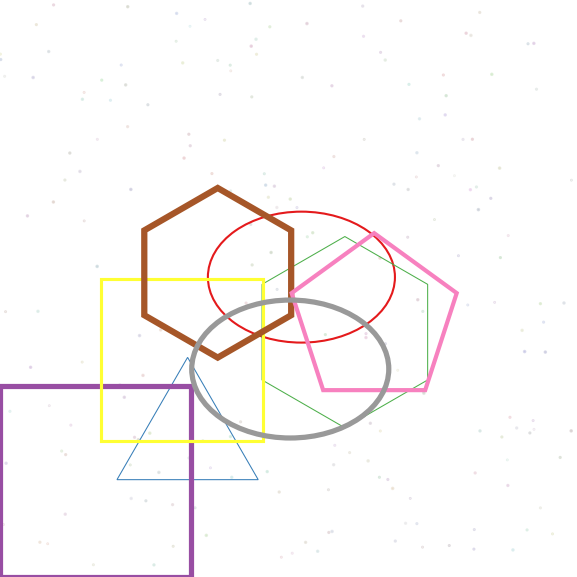[{"shape": "oval", "thickness": 1, "radius": 0.81, "center": [0.522, 0.519]}, {"shape": "triangle", "thickness": 0.5, "radius": 0.71, "center": [0.325, 0.239]}, {"shape": "hexagon", "thickness": 0.5, "radius": 0.83, "center": [0.597, 0.424]}, {"shape": "square", "thickness": 2.5, "radius": 0.83, "center": [0.165, 0.165]}, {"shape": "square", "thickness": 1.5, "radius": 0.7, "center": [0.315, 0.376]}, {"shape": "hexagon", "thickness": 3, "radius": 0.73, "center": [0.377, 0.527]}, {"shape": "pentagon", "thickness": 2, "radius": 0.75, "center": [0.648, 0.445]}, {"shape": "oval", "thickness": 2.5, "radius": 0.85, "center": [0.503, 0.36]}]